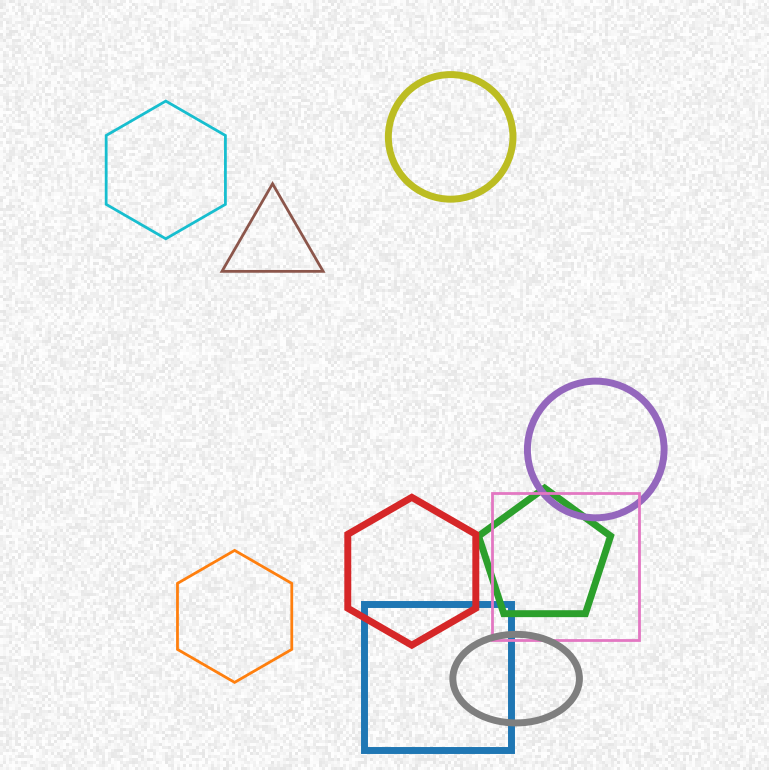[{"shape": "square", "thickness": 2.5, "radius": 0.48, "center": [0.568, 0.121]}, {"shape": "hexagon", "thickness": 1, "radius": 0.43, "center": [0.305, 0.199]}, {"shape": "pentagon", "thickness": 2.5, "radius": 0.45, "center": [0.707, 0.276]}, {"shape": "hexagon", "thickness": 2.5, "radius": 0.48, "center": [0.535, 0.258]}, {"shape": "circle", "thickness": 2.5, "radius": 0.44, "center": [0.774, 0.416]}, {"shape": "triangle", "thickness": 1, "radius": 0.38, "center": [0.354, 0.686]}, {"shape": "square", "thickness": 1, "radius": 0.48, "center": [0.734, 0.264]}, {"shape": "oval", "thickness": 2.5, "radius": 0.41, "center": [0.67, 0.119]}, {"shape": "circle", "thickness": 2.5, "radius": 0.4, "center": [0.585, 0.822]}, {"shape": "hexagon", "thickness": 1, "radius": 0.45, "center": [0.215, 0.779]}]